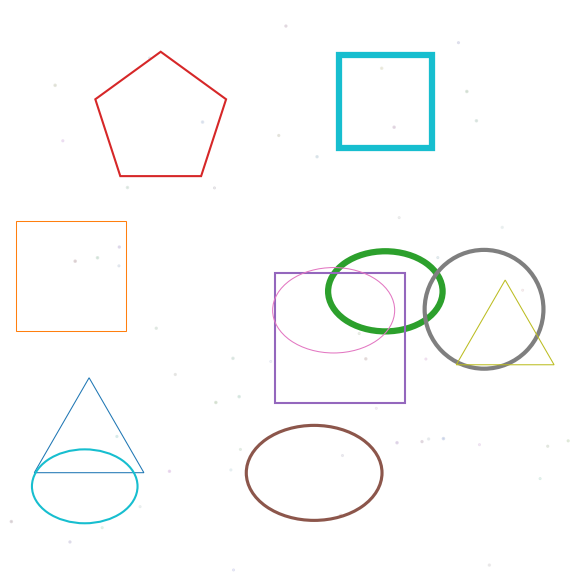[{"shape": "triangle", "thickness": 0.5, "radius": 0.55, "center": [0.154, 0.235]}, {"shape": "square", "thickness": 0.5, "radius": 0.47, "center": [0.123, 0.522]}, {"shape": "oval", "thickness": 3, "radius": 0.5, "center": [0.667, 0.495]}, {"shape": "pentagon", "thickness": 1, "radius": 0.6, "center": [0.278, 0.79]}, {"shape": "square", "thickness": 1, "radius": 0.56, "center": [0.588, 0.414]}, {"shape": "oval", "thickness": 1.5, "radius": 0.59, "center": [0.544, 0.18]}, {"shape": "oval", "thickness": 0.5, "radius": 0.53, "center": [0.578, 0.462]}, {"shape": "circle", "thickness": 2, "radius": 0.51, "center": [0.838, 0.464]}, {"shape": "triangle", "thickness": 0.5, "radius": 0.49, "center": [0.875, 0.416]}, {"shape": "oval", "thickness": 1, "radius": 0.46, "center": [0.147, 0.157]}, {"shape": "square", "thickness": 3, "radius": 0.4, "center": [0.667, 0.823]}]